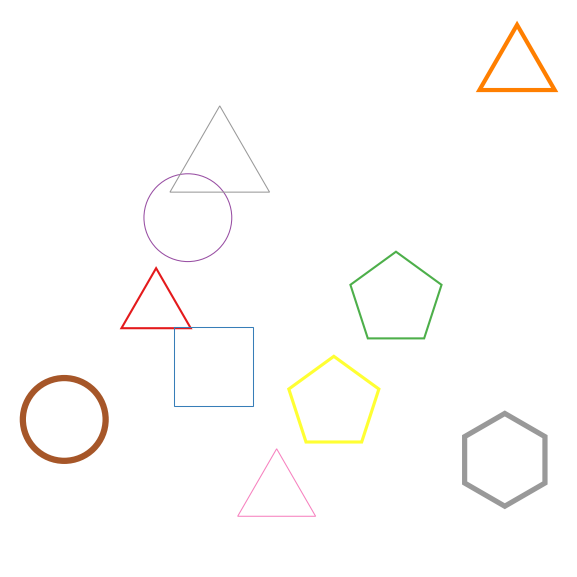[{"shape": "triangle", "thickness": 1, "radius": 0.35, "center": [0.27, 0.465]}, {"shape": "square", "thickness": 0.5, "radius": 0.34, "center": [0.37, 0.365]}, {"shape": "pentagon", "thickness": 1, "radius": 0.41, "center": [0.686, 0.48]}, {"shape": "circle", "thickness": 0.5, "radius": 0.38, "center": [0.325, 0.622]}, {"shape": "triangle", "thickness": 2, "radius": 0.38, "center": [0.895, 0.881]}, {"shape": "pentagon", "thickness": 1.5, "radius": 0.41, "center": [0.578, 0.3]}, {"shape": "circle", "thickness": 3, "radius": 0.36, "center": [0.111, 0.273]}, {"shape": "triangle", "thickness": 0.5, "radius": 0.39, "center": [0.479, 0.144]}, {"shape": "hexagon", "thickness": 2.5, "radius": 0.4, "center": [0.874, 0.203]}, {"shape": "triangle", "thickness": 0.5, "radius": 0.5, "center": [0.381, 0.716]}]